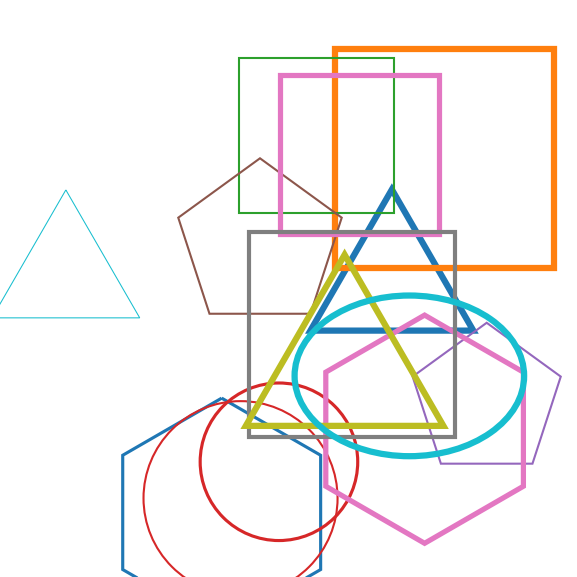[{"shape": "triangle", "thickness": 3, "radius": 0.81, "center": [0.679, 0.508]}, {"shape": "hexagon", "thickness": 1.5, "radius": 0.99, "center": [0.384, 0.112]}, {"shape": "square", "thickness": 3, "radius": 0.95, "center": [0.77, 0.724]}, {"shape": "square", "thickness": 1, "radius": 0.67, "center": [0.548, 0.765]}, {"shape": "circle", "thickness": 1, "radius": 0.84, "center": [0.417, 0.137]}, {"shape": "circle", "thickness": 1.5, "radius": 0.68, "center": [0.483, 0.2]}, {"shape": "pentagon", "thickness": 1, "radius": 0.67, "center": [0.843, 0.305]}, {"shape": "pentagon", "thickness": 1, "radius": 0.74, "center": [0.45, 0.576]}, {"shape": "hexagon", "thickness": 2.5, "radius": 0.99, "center": [0.735, 0.256]}, {"shape": "square", "thickness": 2.5, "radius": 0.69, "center": [0.623, 0.732]}, {"shape": "square", "thickness": 2, "radius": 0.89, "center": [0.609, 0.42]}, {"shape": "triangle", "thickness": 3, "radius": 0.99, "center": [0.597, 0.36]}, {"shape": "triangle", "thickness": 0.5, "radius": 0.74, "center": [0.114, 0.523]}, {"shape": "oval", "thickness": 3, "radius": 0.99, "center": [0.709, 0.348]}]